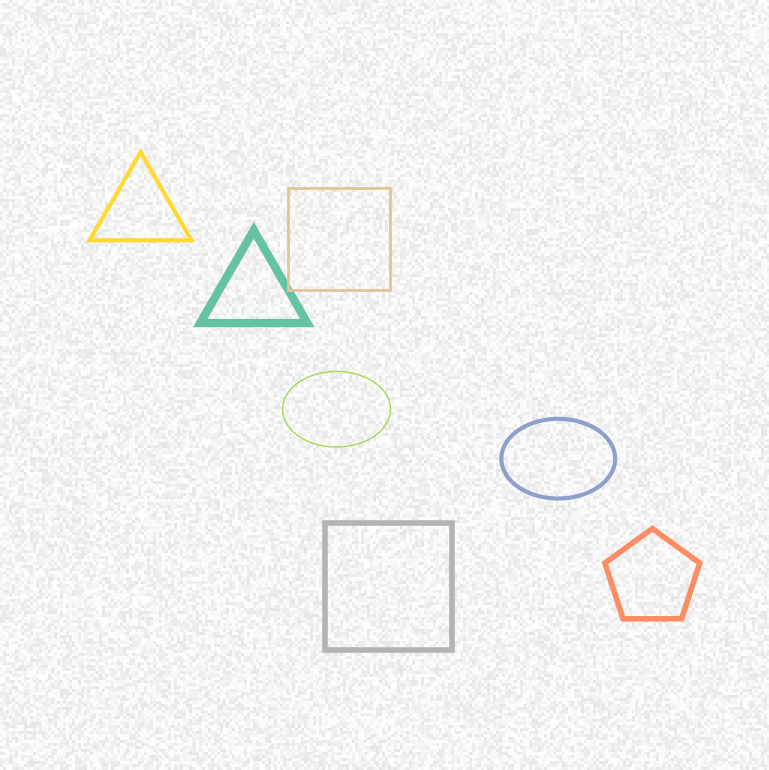[{"shape": "triangle", "thickness": 3, "radius": 0.4, "center": [0.33, 0.621]}, {"shape": "pentagon", "thickness": 2, "radius": 0.32, "center": [0.847, 0.249]}, {"shape": "oval", "thickness": 1.5, "radius": 0.37, "center": [0.725, 0.404]}, {"shape": "oval", "thickness": 0.5, "radius": 0.35, "center": [0.437, 0.469]}, {"shape": "triangle", "thickness": 1.5, "radius": 0.38, "center": [0.183, 0.726]}, {"shape": "square", "thickness": 1, "radius": 0.33, "center": [0.44, 0.69]}, {"shape": "square", "thickness": 2, "radius": 0.41, "center": [0.504, 0.239]}]